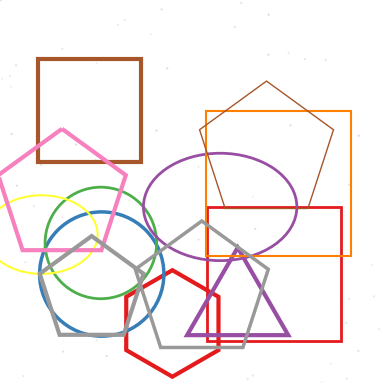[{"shape": "square", "thickness": 2, "radius": 0.87, "center": [0.713, 0.288]}, {"shape": "hexagon", "thickness": 3, "radius": 0.69, "center": [0.448, 0.16]}, {"shape": "circle", "thickness": 2.5, "radius": 0.81, "center": [0.264, 0.288]}, {"shape": "circle", "thickness": 2, "radius": 0.72, "center": [0.262, 0.369]}, {"shape": "oval", "thickness": 2, "radius": 1.0, "center": [0.572, 0.463]}, {"shape": "triangle", "thickness": 3, "radius": 0.76, "center": [0.617, 0.205]}, {"shape": "square", "thickness": 1.5, "radius": 0.94, "center": [0.723, 0.523]}, {"shape": "oval", "thickness": 1.5, "radius": 0.73, "center": [0.108, 0.391]}, {"shape": "square", "thickness": 3, "radius": 0.67, "center": [0.233, 0.713]}, {"shape": "pentagon", "thickness": 1, "radius": 0.91, "center": [0.692, 0.606]}, {"shape": "pentagon", "thickness": 3, "radius": 0.87, "center": [0.161, 0.491]}, {"shape": "pentagon", "thickness": 3, "radius": 0.71, "center": [0.238, 0.245]}, {"shape": "pentagon", "thickness": 2.5, "radius": 0.91, "center": [0.524, 0.244]}]